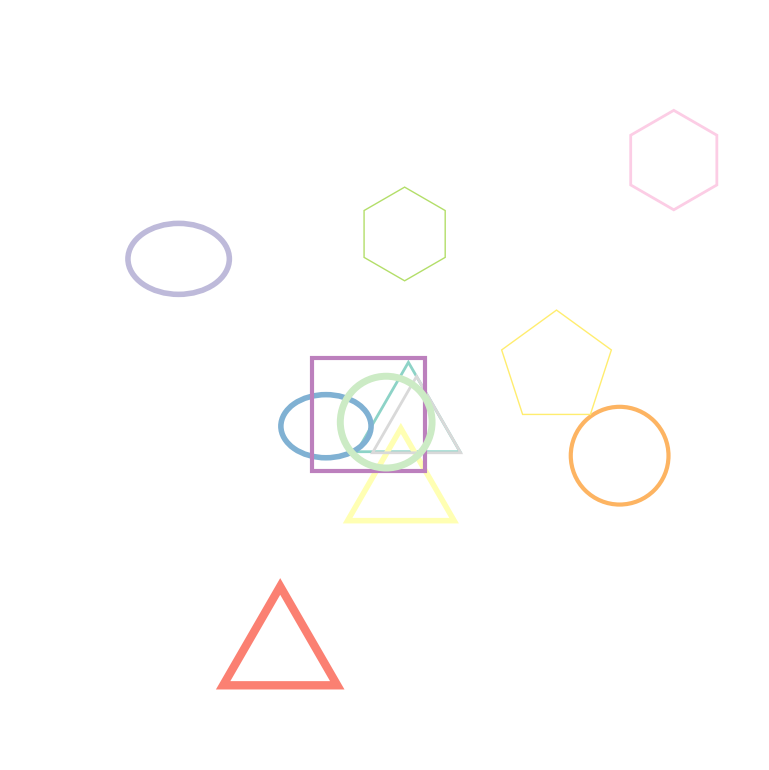[{"shape": "triangle", "thickness": 1, "radius": 0.39, "center": [0.53, 0.452]}, {"shape": "triangle", "thickness": 2, "radius": 0.4, "center": [0.521, 0.364]}, {"shape": "oval", "thickness": 2, "radius": 0.33, "center": [0.232, 0.664]}, {"shape": "triangle", "thickness": 3, "radius": 0.43, "center": [0.364, 0.153]}, {"shape": "oval", "thickness": 2, "radius": 0.29, "center": [0.423, 0.446]}, {"shape": "circle", "thickness": 1.5, "radius": 0.32, "center": [0.805, 0.408]}, {"shape": "hexagon", "thickness": 0.5, "radius": 0.3, "center": [0.525, 0.696]}, {"shape": "hexagon", "thickness": 1, "radius": 0.32, "center": [0.875, 0.792]}, {"shape": "triangle", "thickness": 1, "radius": 0.33, "center": [0.541, 0.445]}, {"shape": "square", "thickness": 1.5, "radius": 0.37, "center": [0.479, 0.462]}, {"shape": "circle", "thickness": 2.5, "radius": 0.3, "center": [0.502, 0.452]}, {"shape": "pentagon", "thickness": 0.5, "radius": 0.37, "center": [0.723, 0.522]}]